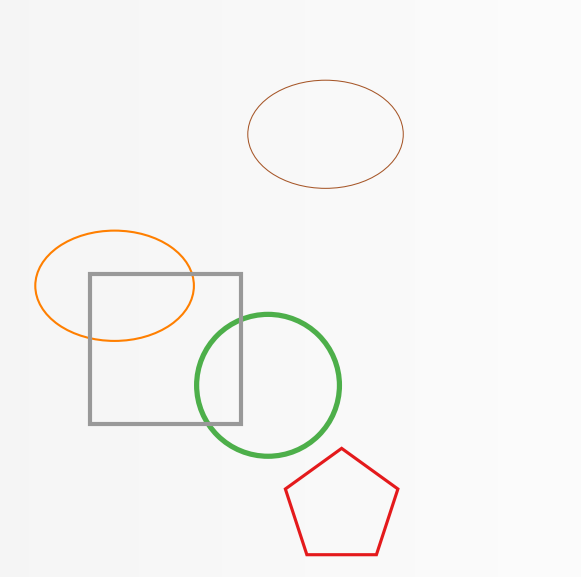[{"shape": "pentagon", "thickness": 1.5, "radius": 0.51, "center": [0.588, 0.121]}, {"shape": "circle", "thickness": 2.5, "radius": 0.61, "center": [0.461, 0.332]}, {"shape": "oval", "thickness": 1, "radius": 0.68, "center": [0.197, 0.504]}, {"shape": "oval", "thickness": 0.5, "radius": 0.67, "center": [0.56, 0.767]}, {"shape": "square", "thickness": 2, "radius": 0.65, "center": [0.285, 0.395]}]